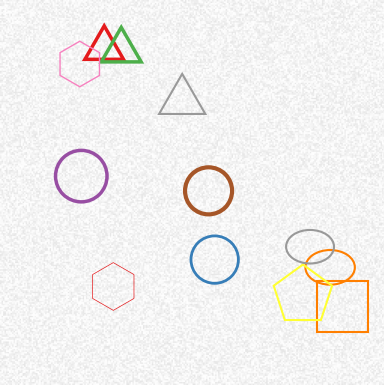[{"shape": "hexagon", "thickness": 0.5, "radius": 0.31, "center": [0.294, 0.256]}, {"shape": "triangle", "thickness": 2.5, "radius": 0.29, "center": [0.271, 0.875]}, {"shape": "circle", "thickness": 2, "radius": 0.31, "center": [0.558, 0.326]}, {"shape": "triangle", "thickness": 2.5, "radius": 0.3, "center": [0.315, 0.869]}, {"shape": "circle", "thickness": 2.5, "radius": 0.33, "center": [0.211, 0.543]}, {"shape": "square", "thickness": 1.5, "radius": 0.33, "center": [0.89, 0.205]}, {"shape": "oval", "thickness": 1.5, "radius": 0.32, "center": [0.858, 0.306]}, {"shape": "pentagon", "thickness": 1.5, "radius": 0.4, "center": [0.787, 0.233]}, {"shape": "circle", "thickness": 3, "radius": 0.31, "center": [0.542, 0.504]}, {"shape": "hexagon", "thickness": 1, "radius": 0.3, "center": [0.207, 0.834]}, {"shape": "oval", "thickness": 1.5, "radius": 0.31, "center": [0.805, 0.359]}, {"shape": "triangle", "thickness": 1.5, "radius": 0.35, "center": [0.473, 0.739]}]